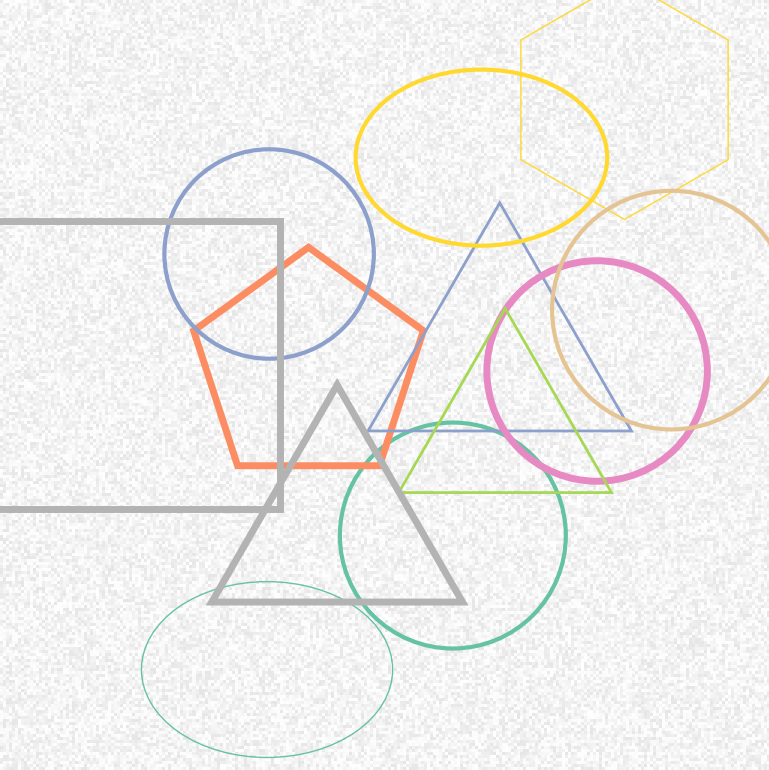[{"shape": "circle", "thickness": 1.5, "radius": 0.73, "center": [0.588, 0.305]}, {"shape": "oval", "thickness": 0.5, "radius": 0.82, "center": [0.347, 0.13]}, {"shape": "pentagon", "thickness": 2.5, "radius": 0.78, "center": [0.401, 0.522]}, {"shape": "circle", "thickness": 1.5, "radius": 0.68, "center": [0.35, 0.67]}, {"shape": "triangle", "thickness": 1, "radius": 0.99, "center": [0.649, 0.539]}, {"shape": "circle", "thickness": 2.5, "radius": 0.72, "center": [0.775, 0.518]}, {"shape": "triangle", "thickness": 1, "radius": 0.8, "center": [0.656, 0.44]}, {"shape": "hexagon", "thickness": 0.5, "radius": 0.78, "center": [0.811, 0.87]}, {"shape": "oval", "thickness": 1.5, "radius": 0.82, "center": [0.625, 0.795]}, {"shape": "circle", "thickness": 1.5, "radius": 0.77, "center": [0.872, 0.597]}, {"shape": "triangle", "thickness": 2.5, "radius": 0.94, "center": [0.438, 0.312]}, {"shape": "square", "thickness": 2.5, "radius": 0.94, "center": [0.176, 0.526]}]